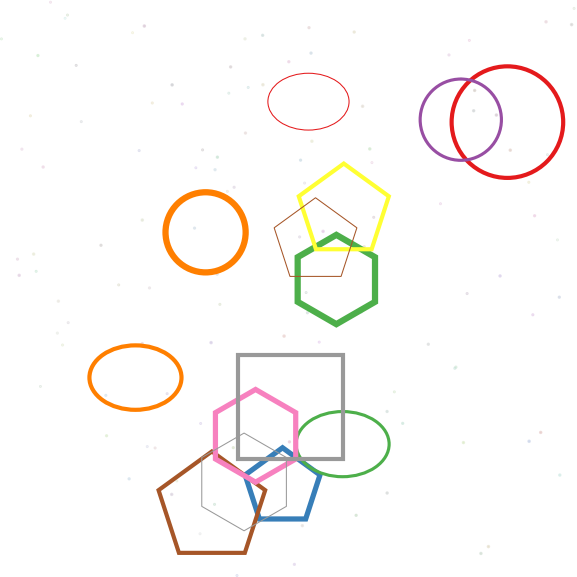[{"shape": "circle", "thickness": 2, "radius": 0.48, "center": [0.879, 0.788]}, {"shape": "oval", "thickness": 0.5, "radius": 0.35, "center": [0.534, 0.823]}, {"shape": "pentagon", "thickness": 2.5, "radius": 0.34, "center": [0.489, 0.156]}, {"shape": "hexagon", "thickness": 3, "radius": 0.39, "center": [0.582, 0.515]}, {"shape": "oval", "thickness": 1.5, "radius": 0.4, "center": [0.593, 0.23]}, {"shape": "circle", "thickness": 1.5, "radius": 0.35, "center": [0.798, 0.792]}, {"shape": "circle", "thickness": 3, "radius": 0.35, "center": [0.356, 0.597]}, {"shape": "oval", "thickness": 2, "radius": 0.4, "center": [0.235, 0.345]}, {"shape": "pentagon", "thickness": 2, "radius": 0.41, "center": [0.595, 0.634]}, {"shape": "pentagon", "thickness": 2, "radius": 0.49, "center": [0.367, 0.12]}, {"shape": "pentagon", "thickness": 0.5, "radius": 0.38, "center": [0.546, 0.581]}, {"shape": "hexagon", "thickness": 2.5, "radius": 0.4, "center": [0.443, 0.244]}, {"shape": "square", "thickness": 2, "radius": 0.45, "center": [0.503, 0.294]}, {"shape": "hexagon", "thickness": 0.5, "radius": 0.42, "center": [0.423, 0.165]}]